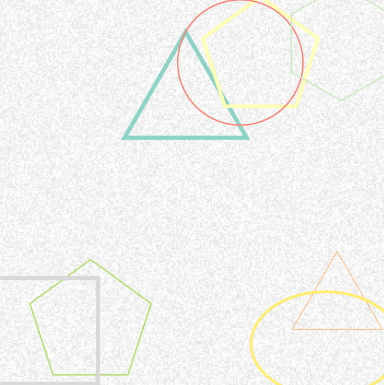[{"shape": "triangle", "thickness": 3, "radius": 0.92, "center": [0.482, 0.734]}, {"shape": "pentagon", "thickness": 2.5, "radius": 0.79, "center": [0.677, 0.851]}, {"shape": "circle", "thickness": 1, "radius": 0.81, "center": [0.624, 0.838]}, {"shape": "triangle", "thickness": 0.5, "radius": 0.67, "center": [0.876, 0.212]}, {"shape": "pentagon", "thickness": 1, "radius": 0.83, "center": [0.235, 0.16]}, {"shape": "square", "thickness": 3, "radius": 0.69, "center": [0.116, 0.141]}, {"shape": "hexagon", "thickness": 1, "radius": 0.75, "center": [0.886, 0.888]}, {"shape": "oval", "thickness": 2, "radius": 0.97, "center": [0.846, 0.107]}]